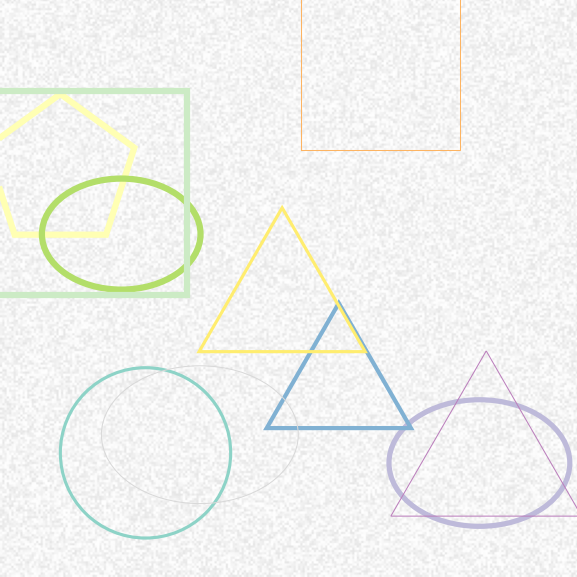[{"shape": "circle", "thickness": 1.5, "radius": 0.74, "center": [0.252, 0.215]}, {"shape": "pentagon", "thickness": 3, "radius": 0.67, "center": [0.104, 0.702]}, {"shape": "oval", "thickness": 2.5, "radius": 0.78, "center": [0.83, 0.197]}, {"shape": "triangle", "thickness": 2, "radius": 0.72, "center": [0.587, 0.33]}, {"shape": "square", "thickness": 0.5, "radius": 0.69, "center": [0.659, 0.877]}, {"shape": "oval", "thickness": 3, "radius": 0.69, "center": [0.21, 0.594]}, {"shape": "oval", "thickness": 0.5, "radius": 0.85, "center": [0.346, 0.246]}, {"shape": "triangle", "thickness": 0.5, "radius": 0.95, "center": [0.842, 0.201]}, {"shape": "square", "thickness": 3, "radius": 0.88, "center": [0.148, 0.665]}, {"shape": "triangle", "thickness": 1.5, "radius": 0.83, "center": [0.489, 0.473]}]